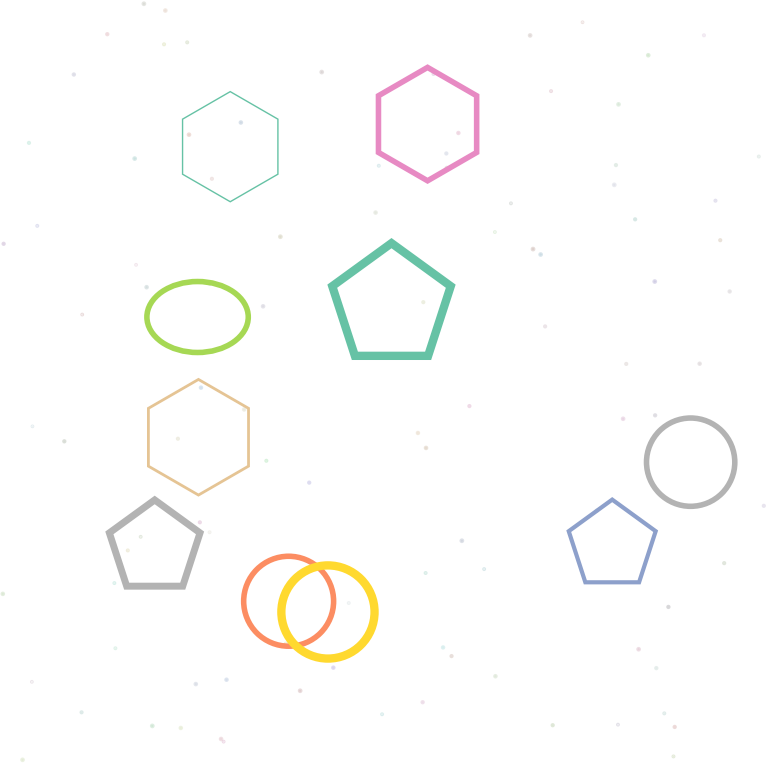[{"shape": "pentagon", "thickness": 3, "radius": 0.4, "center": [0.508, 0.603]}, {"shape": "hexagon", "thickness": 0.5, "radius": 0.36, "center": [0.299, 0.81]}, {"shape": "circle", "thickness": 2, "radius": 0.29, "center": [0.375, 0.219]}, {"shape": "pentagon", "thickness": 1.5, "radius": 0.3, "center": [0.795, 0.292]}, {"shape": "hexagon", "thickness": 2, "radius": 0.37, "center": [0.555, 0.839]}, {"shape": "oval", "thickness": 2, "radius": 0.33, "center": [0.257, 0.588]}, {"shape": "circle", "thickness": 3, "radius": 0.3, "center": [0.426, 0.205]}, {"shape": "hexagon", "thickness": 1, "radius": 0.38, "center": [0.258, 0.432]}, {"shape": "pentagon", "thickness": 2.5, "radius": 0.31, "center": [0.201, 0.289]}, {"shape": "circle", "thickness": 2, "radius": 0.29, "center": [0.897, 0.4]}]